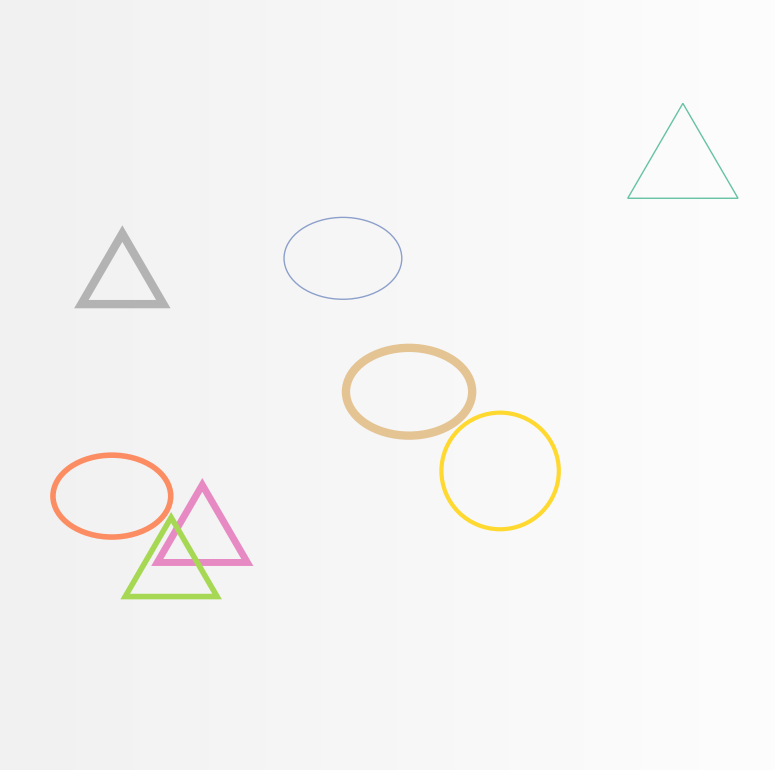[{"shape": "triangle", "thickness": 0.5, "radius": 0.41, "center": [0.881, 0.784]}, {"shape": "oval", "thickness": 2, "radius": 0.38, "center": [0.144, 0.356]}, {"shape": "oval", "thickness": 0.5, "radius": 0.38, "center": [0.442, 0.665]}, {"shape": "triangle", "thickness": 2.5, "radius": 0.34, "center": [0.261, 0.303]}, {"shape": "triangle", "thickness": 2, "radius": 0.34, "center": [0.221, 0.259]}, {"shape": "circle", "thickness": 1.5, "radius": 0.38, "center": [0.645, 0.388]}, {"shape": "oval", "thickness": 3, "radius": 0.41, "center": [0.528, 0.491]}, {"shape": "triangle", "thickness": 3, "radius": 0.31, "center": [0.158, 0.636]}]